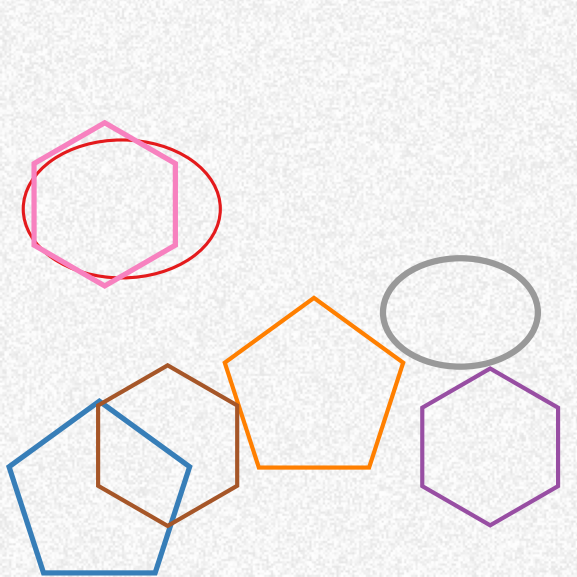[{"shape": "oval", "thickness": 1.5, "radius": 0.85, "center": [0.211, 0.637]}, {"shape": "pentagon", "thickness": 2.5, "radius": 0.82, "center": [0.172, 0.14]}, {"shape": "hexagon", "thickness": 2, "radius": 0.68, "center": [0.849, 0.225]}, {"shape": "pentagon", "thickness": 2, "radius": 0.81, "center": [0.544, 0.321]}, {"shape": "hexagon", "thickness": 2, "radius": 0.7, "center": [0.29, 0.227]}, {"shape": "hexagon", "thickness": 2.5, "radius": 0.71, "center": [0.181, 0.645]}, {"shape": "oval", "thickness": 3, "radius": 0.67, "center": [0.797, 0.458]}]